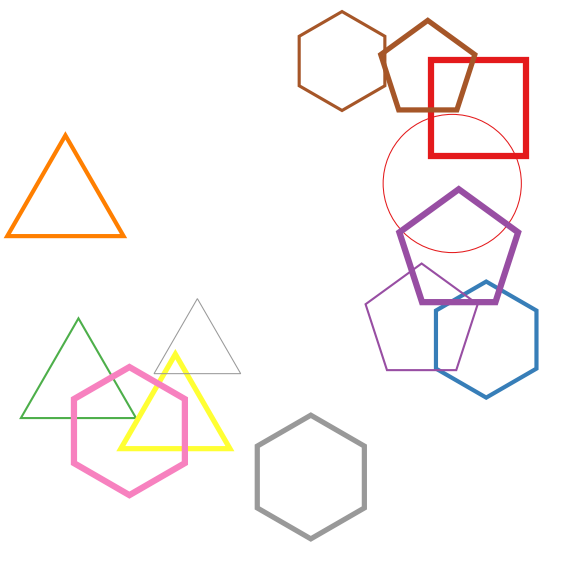[{"shape": "square", "thickness": 3, "radius": 0.41, "center": [0.828, 0.813]}, {"shape": "circle", "thickness": 0.5, "radius": 0.6, "center": [0.783, 0.681]}, {"shape": "hexagon", "thickness": 2, "radius": 0.5, "center": [0.842, 0.411]}, {"shape": "triangle", "thickness": 1, "radius": 0.58, "center": [0.136, 0.333]}, {"shape": "pentagon", "thickness": 1, "radius": 0.51, "center": [0.73, 0.441]}, {"shape": "pentagon", "thickness": 3, "radius": 0.54, "center": [0.794, 0.563]}, {"shape": "triangle", "thickness": 2, "radius": 0.58, "center": [0.113, 0.648]}, {"shape": "triangle", "thickness": 2.5, "radius": 0.55, "center": [0.304, 0.277]}, {"shape": "pentagon", "thickness": 2.5, "radius": 0.43, "center": [0.741, 0.878]}, {"shape": "hexagon", "thickness": 1.5, "radius": 0.43, "center": [0.592, 0.893]}, {"shape": "hexagon", "thickness": 3, "radius": 0.55, "center": [0.224, 0.253]}, {"shape": "triangle", "thickness": 0.5, "radius": 0.43, "center": [0.342, 0.395]}, {"shape": "hexagon", "thickness": 2.5, "radius": 0.54, "center": [0.538, 0.173]}]